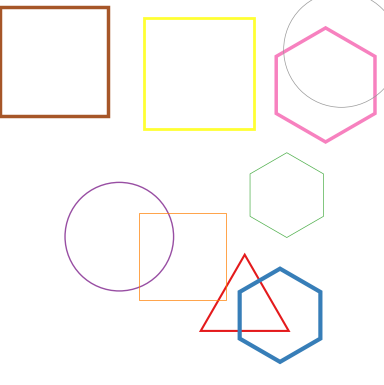[{"shape": "triangle", "thickness": 1.5, "radius": 0.66, "center": [0.636, 0.206]}, {"shape": "hexagon", "thickness": 3, "radius": 0.61, "center": [0.727, 0.181]}, {"shape": "hexagon", "thickness": 0.5, "radius": 0.55, "center": [0.745, 0.493]}, {"shape": "circle", "thickness": 1, "radius": 0.7, "center": [0.31, 0.385]}, {"shape": "square", "thickness": 0.5, "radius": 0.56, "center": [0.474, 0.334]}, {"shape": "square", "thickness": 2, "radius": 0.72, "center": [0.517, 0.809]}, {"shape": "square", "thickness": 2.5, "radius": 0.7, "center": [0.139, 0.84]}, {"shape": "hexagon", "thickness": 2.5, "radius": 0.74, "center": [0.846, 0.779]}, {"shape": "circle", "thickness": 0.5, "radius": 0.75, "center": [0.887, 0.871]}]